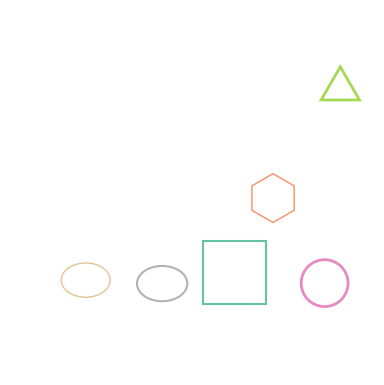[{"shape": "square", "thickness": 1.5, "radius": 0.41, "center": [0.609, 0.293]}, {"shape": "hexagon", "thickness": 1, "radius": 0.32, "center": [0.709, 0.485]}, {"shape": "circle", "thickness": 2, "radius": 0.3, "center": [0.843, 0.265]}, {"shape": "triangle", "thickness": 2, "radius": 0.29, "center": [0.884, 0.769]}, {"shape": "oval", "thickness": 1, "radius": 0.32, "center": [0.223, 0.272]}, {"shape": "oval", "thickness": 1.5, "radius": 0.33, "center": [0.421, 0.263]}]